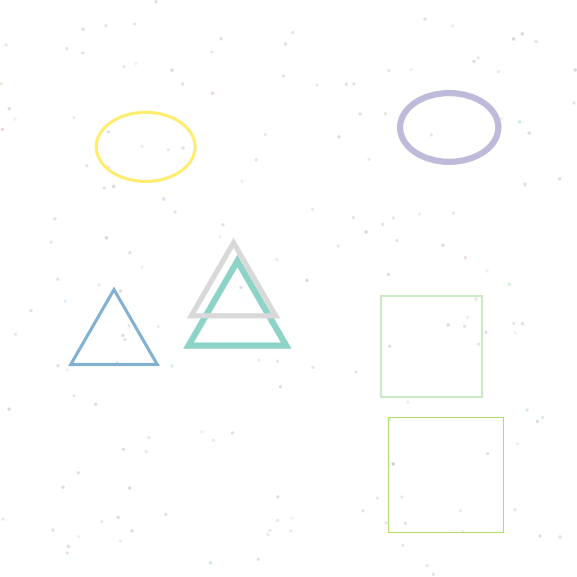[{"shape": "triangle", "thickness": 3, "radius": 0.49, "center": [0.411, 0.449]}, {"shape": "oval", "thickness": 3, "radius": 0.43, "center": [0.778, 0.778]}, {"shape": "triangle", "thickness": 1.5, "radius": 0.43, "center": [0.197, 0.411]}, {"shape": "square", "thickness": 0.5, "radius": 0.5, "center": [0.771, 0.177]}, {"shape": "triangle", "thickness": 2.5, "radius": 0.42, "center": [0.404, 0.495]}, {"shape": "square", "thickness": 1, "radius": 0.44, "center": [0.747, 0.399]}, {"shape": "oval", "thickness": 1.5, "radius": 0.43, "center": [0.252, 0.745]}]